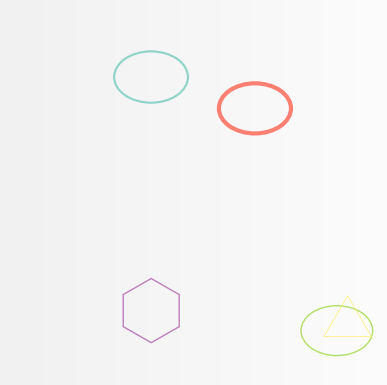[{"shape": "oval", "thickness": 1.5, "radius": 0.48, "center": [0.39, 0.8]}, {"shape": "oval", "thickness": 3, "radius": 0.46, "center": [0.658, 0.718]}, {"shape": "oval", "thickness": 1, "radius": 0.46, "center": [0.869, 0.141]}, {"shape": "hexagon", "thickness": 1, "radius": 0.42, "center": [0.39, 0.193]}, {"shape": "triangle", "thickness": 0.5, "radius": 0.35, "center": [0.897, 0.161]}]